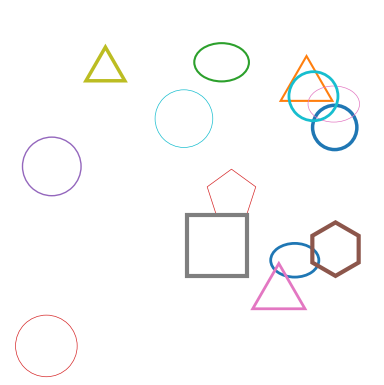[{"shape": "circle", "thickness": 2.5, "radius": 0.29, "center": [0.869, 0.669]}, {"shape": "oval", "thickness": 2, "radius": 0.31, "center": [0.766, 0.324]}, {"shape": "triangle", "thickness": 1.5, "radius": 0.39, "center": [0.796, 0.777]}, {"shape": "oval", "thickness": 1.5, "radius": 0.35, "center": [0.576, 0.838]}, {"shape": "pentagon", "thickness": 0.5, "radius": 0.33, "center": [0.601, 0.494]}, {"shape": "circle", "thickness": 0.5, "radius": 0.4, "center": [0.12, 0.101]}, {"shape": "circle", "thickness": 1, "radius": 0.38, "center": [0.134, 0.568]}, {"shape": "hexagon", "thickness": 3, "radius": 0.35, "center": [0.871, 0.353]}, {"shape": "triangle", "thickness": 2, "radius": 0.39, "center": [0.724, 0.237]}, {"shape": "oval", "thickness": 0.5, "radius": 0.33, "center": [0.867, 0.73]}, {"shape": "square", "thickness": 3, "radius": 0.39, "center": [0.564, 0.363]}, {"shape": "triangle", "thickness": 2.5, "radius": 0.29, "center": [0.274, 0.819]}, {"shape": "circle", "thickness": 0.5, "radius": 0.37, "center": [0.478, 0.692]}, {"shape": "circle", "thickness": 2, "radius": 0.32, "center": [0.814, 0.75]}]